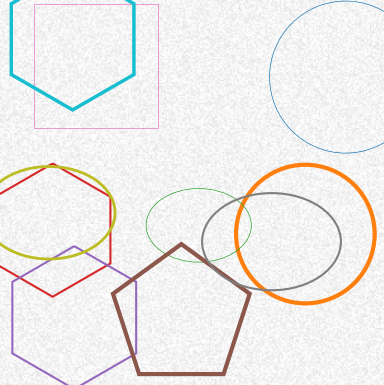[{"shape": "circle", "thickness": 0.5, "radius": 0.99, "center": [0.898, 0.8]}, {"shape": "circle", "thickness": 3, "radius": 0.9, "center": [0.793, 0.392]}, {"shape": "oval", "thickness": 0.5, "radius": 0.68, "center": [0.516, 0.415]}, {"shape": "hexagon", "thickness": 1.5, "radius": 0.87, "center": [0.137, 0.402]}, {"shape": "hexagon", "thickness": 1.5, "radius": 0.93, "center": [0.193, 0.175]}, {"shape": "pentagon", "thickness": 3, "radius": 0.93, "center": [0.471, 0.179]}, {"shape": "square", "thickness": 0.5, "radius": 0.81, "center": [0.249, 0.828]}, {"shape": "oval", "thickness": 1.5, "radius": 0.9, "center": [0.705, 0.372]}, {"shape": "oval", "thickness": 2, "radius": 0.86, "center": [0.127, 0.447]}, {"shape": "hexagon", "thickness": 2.5, "radius": 0.92, "center": [0.189, 0.898]}]